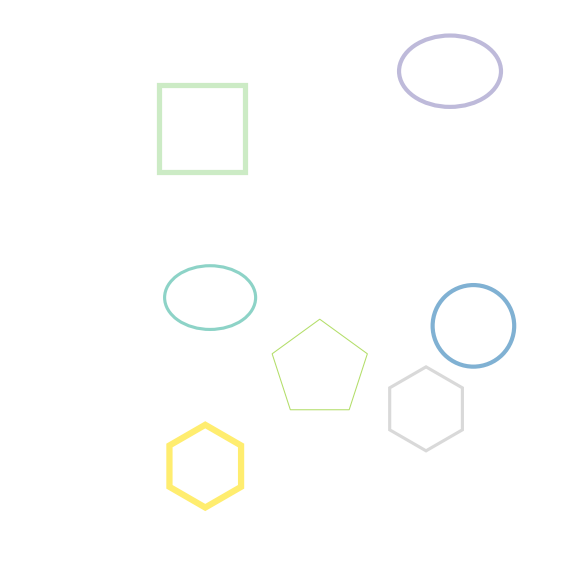[{"shape": "oval", "thickness": 1.5, "radius": 0.39, "center": [0.364, 0.484]}, {"shape": "oval", "thickness": 2, "radius": 0.44, "center": [0.779, 0.876]}, {"shape": "circle", "thickness": 2, "radius": 0.35, "center": [0.82, 0.435]}, {"shape": "pentagon", "thickness": 0.5, "radius": 0.43, "center": [0.554, 0.36]}, {"shape": "hexagon", "thickness": 1.5, "radius": 0.36, "center": [0.738, 0.291]}, {"shape": "square", "thickness": 2.5, "radius": 0.37, "center": [0.35, 0.776]}, {"shape": "hexagon", "thickness": 3, "radius": 0.36, "center": [0.355, 0.192]}]